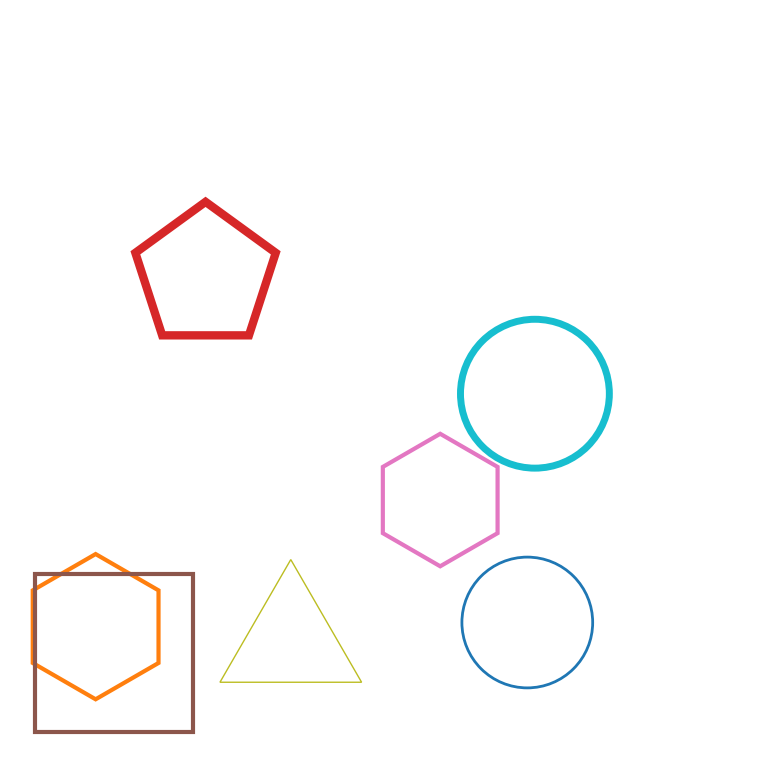[{"shape": "circle", "thickness": 1, "radius": 0.42, "center": [0.685, 0.192]}, {"shape": "hexagon", "thickness": 1.5, "radius": 0.47, "center": [0.124, 0.186]}, {"shape": "pentagon", "thickness": 3, "radius": 0.48, "center": [0.267, 0.642]}, {"shape": "square", "thickness": 1.5, "radius": 0.51, "center": [0.148, 0.152]}, {"shape": "hexagon", "thickness": 1.5, "radius": 0.43, "center": [0.572, 0.351]}, {"shape": "triangle", "thickness": 0.5, "radius": 0.53, "center": [0.378, 0.167]}, {"shape": "circle", "thickness": 2.5, "radius": 0.48, "center": [0.695, 0.489]}]